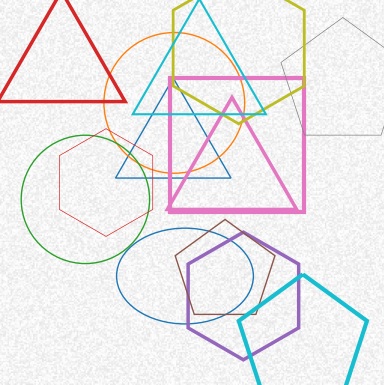[{"shape": "triangle", "thickness": 1, "radius": 0.87, "center": [0.45, 0.624]}, {"shape": "oval", "thickness": 1, "radius": 0.89, "center": [0.48, 0.283]}, {"shape": "circle", "thickness": 1, "radius": 0.91, "center": [0.453, 0.733]}, {"shape": "circle", "thickness": 1, "radius": 0.83, "center": [0.222, 0.482]}, {"shape": "triangle", "thickness": 2.5, "radius": 0.96, "center": [0.159, 0.832]}, {"shape": "hexagon", "thickness": 0.5, "radius": 0.7, "center": [0.276, 0.526]}, {"shape": "hexagon", "thickness": 2.5, "radius": 0.83, "center": [0.632, 0.231]}, {"shape": "pentagon", "thickness": 1, "radius": 0.68, "center": [0.585, 0.294]}, {"shape": "square", "thickness": 3, "radius": 0.87, "center": [0.615, 0.624]}, {"shape": "triangle", "thickness": 2.5, "radius": 0.97, "center": [0.603, 0.553]}, {"shape": "pentagon", "thickness": 0.5, "radius": 0.84, "center": [0.89, 0.786]}, {"shape": "hexagon", "thickness": 2, "radius": 0.98, "center": [0.62, 0.875]}, {"shape": "pentagon", "thickness": 3, "radius": 0.88, "center": [0.787, 0.112]}, {"shape": "triangle", "thickness": 1.5, "radius": 1.0, "center": [0.518, 0.803]}]